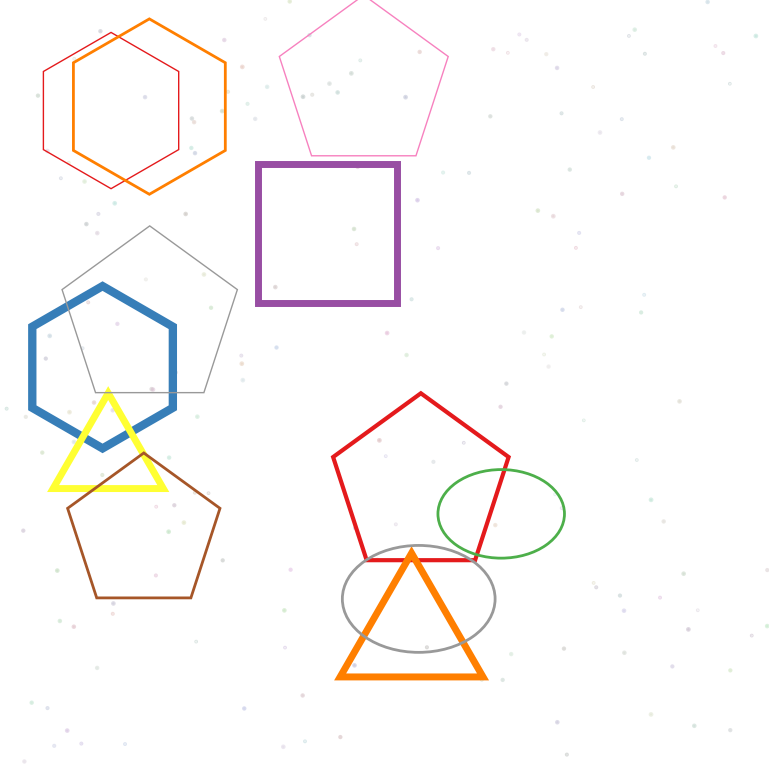[{"shape": "pentagon", "thickness": 1.5, "radius": 0.6, "center": [0.547, 0.369]}, {"shape": "hexagon", "thickness": 0.5, "radius": 0.51, "center": [0.144, 0.856]}, {"shape": "hexagon", "thickness": 3, "radius": 0.53, "center": [0.133, 0.523]}, {"shape": "oval", "thickness": 1, "radius": 0.41, "center": [0.651, 0.333]}, {"shape": "square", "thickness": 2.5, "radius": 0.45, "center": [0.426, 0.697]}, {"shape": "triangle", "thickness": 2.5, "radius": 0.54, "center": [0.535, 0.174]}, {"shape": "hexagon", "thickness": 1, "radius": 0.57, "center": [0.194, 0.862]}, {"shape": "triangle", "thickness": 2.5, "radius": 0.41, "center": [0.141, 0.407]}, {"shape": "pentagon", "thickness": 1, "radius": 0.52, "center": [0.187, 0.308]}, {"shape": "pentagon", "thickness": 0.5, "radius": 0.58, "center": [0.472, 0.891]}, {"shape": "pentagon", "thickness": 0.5, "radius": 0.6, "center": [0.194, 0.587]}, {"shape": "oval", "thickness": 1, "radius": 0.5, "center": [0.544, 0.222]}]